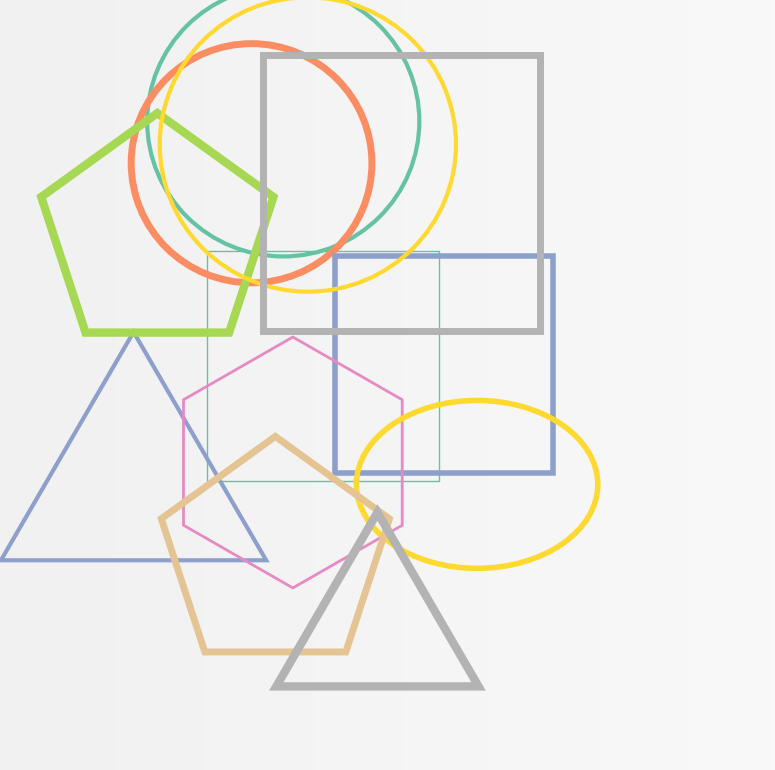[{"shape": "square", "thickness": 0.5, "radius": 0.75, "center": [0.417, 0.525]}, {"shape": "circle", "thickness": 1.5, "radius": 0.88, "center": [0.365, 0.843]}, {"shape": "circle", "thickness": 2.5, "radius": 0.78, "center": [0.325, 0.788]}, {"shape": "triangle", "thickness": 1.5, "radius": 0.99, "center": [0.172, 0.371]}, {"shape": "square", "thickness": 2, "radius": 0.7, "center": [0.573, 0.527]}, {"shape": "hexagon", "thickness": 1, "radius": 0.81, "center": [0.378, 0.399]}, {"shape": "pentagon", "thickness": 3, "radius": 0.79, "center": [0.203, 0.696]}, {"shape": "oval", "thickness": 2, "radius": 0.78, "center": [0.616, 0.371]}, {"shape": "circle", "thickness": 1.5, "radius": 0.96, "center": [0.397, 0.812]}, {"shape": "pentagon", "thickness": 2.5, "radius": 0.77, "center": [0.355, 0.278]}, {"shape": "square", "thickness": 2.5, "radius": 0.89, "center": [0.518, 0.749]}, {"shape": "triangle", "thickness": 3, "radius": 0.75, "center": [0.487, 0.184]}]